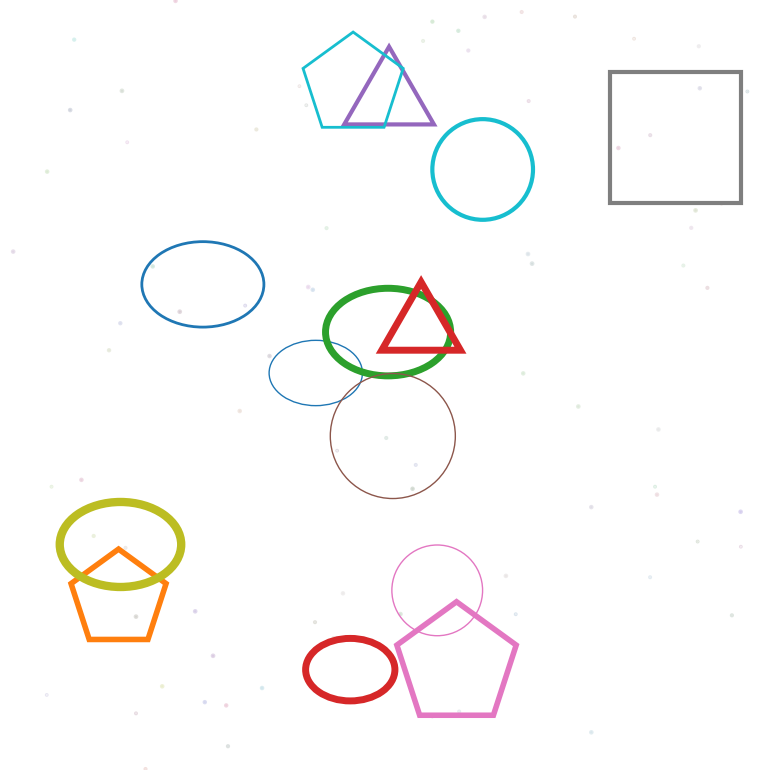[{"shape": "oval", "thickness": 1, "radius": 0.4, "center": [0.263, 0.631]}, {"shape": "oval", "thickness": 0.5, "radius": 0.3, "center": [0.41, 0.516]}, {"shape": "pentagon", "thickness": 2, "radius": 0.32, "center": [0.154, 0.222]}, {"shape": "oval", "thickness": 2.5, "radius": 0.41, "center": [0.504, 0.569]}, {"shape": "triangle", "thickness": 2.5, "radius": 0.29, "center": [0.547, 0.575]}, {"shape": "oval", "thickness": 2.5, "radius": 0.29, "center": [0.455, 0.13]}, {"shape": "triangle", "thickness": 1.5, "radius": 0.34, "center": [0.505, 0.872]}, {"shape": "circle", "thickness": 0.5, "radius": 0.41, "center": [0.51, 0.434]}, {"shape": "circle", "thickness": 0.5, "radius": 0.29, "center": [0.568, 0.233]}, {"shape": "pentagon", "thickness": 2, "radius": 0.41, "center": [0.593, 0.137]}, {"shape": "square", "thickness": 1.5, "radius": 0.42, "center": [0.877, 0.822]}, {"shape": "oval", "thickness": 3, "radius": 0.39, "center": [0.156, 0.293]}, {"shape": "circle", "thickness": 1.5, "radius": 0.33, "center": [0.627, 0.78]}, {"shape": "pentagon", "thickness": 1, "radius": 0.34, "center": [0.459, 0.89]}]